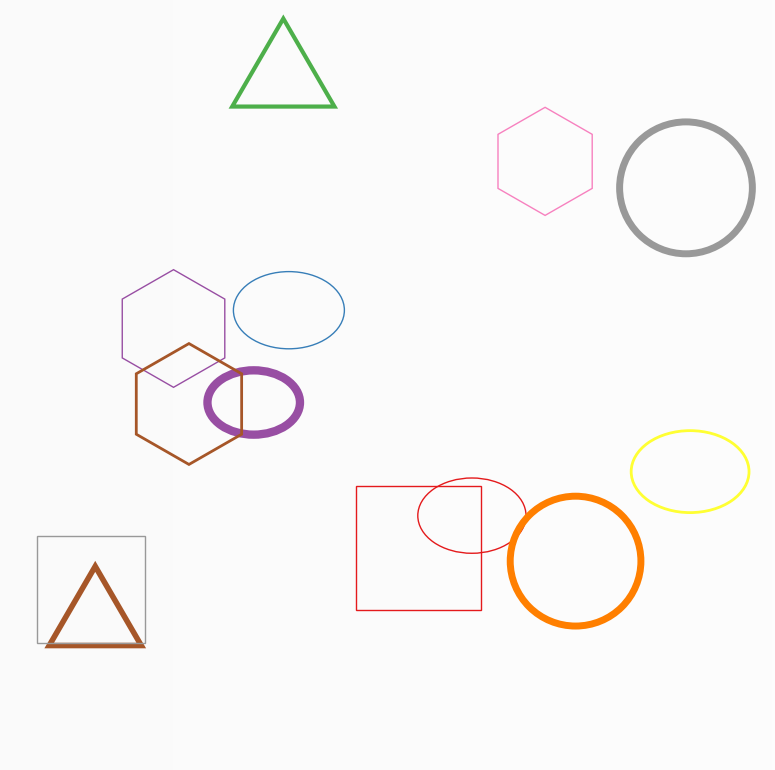[{"shape": "square", "thickness": 0.5, "radius": 0.4, "center": [0.54, 0.288]}, {"shape": "oval", "thickness": 0.5, "radius": 0.35, "center": [0.609, 0.33]}, {"shape": "oval", "thickness": 0.5, "radius": 0.36, "center": [0.373, 0.597]}, {"shape": "triangle", "thickness": 1.5, "radius": 0.38, "center": [0.366, 0.9]}, {"shape": "hexagon", "thickness": 0.5, "radius": 0.38, "center": [0.224, 0.573]}, {"shape": "oval", "thickness": 3, "radius": 0.3, "center": [0.327, 0.477]}, {"shape": "circle", "thickness": 2.5, "radius": 0.42, "center": [0.743, 0.271]}, {"shape": "oval", "thickness": 1, "radius": 0.38, "center": [0.89, 0.387]}, {"shape": "hexagon", "thickness": 1, "radius": 0.39, "center": [0.244, 0.475]}, {"shape": "triangle", "thickness": 2, "radius": 0.34, "center": [0.123, 0.196]}, {"shape": "hexagon", "thickness": 0.5, "radius": 0.35, "center": [0.703, 0.79]}, {"shape": "square", "thickness": 0.5, "radius": 0.35, "center": [0.117, 0.234]}, {"shape": "circle", "thickness": 2.5, "radius": 0.43, "center": [0.885, 0.756]}]